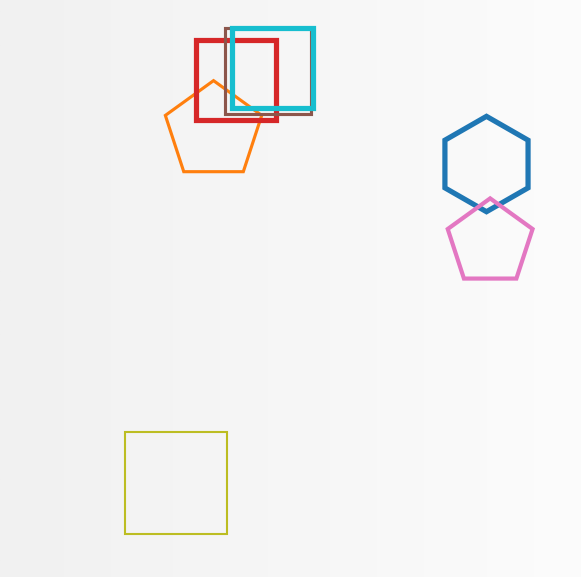[{"shape": "hexagon", "thickness": 2.5, "radius": 0.41, "center": [0.837, 0.715]}, {"shape": "pentagon", "thickness": 1.5, "radius": 0.44, "center": [0.367, 0.772]}, {"shape": "square", "thickness": 2.5, "radius": 0.35, "center": [0.406, 0.86]}, {"shape": "square", "thickness": 1.5, "radius": 0.37, "center": [0.461, 0.876]}, {"shape": "pentagon", "thickness": 2, "radius": 0.38, "center": [0.843, 0.579]}, {"shape": "square", "thickness": 1, "radius": 0.44, "center": [0.303, 0.162]}, {"shape": "square", "thickness": 2.5, "radius": 0.35, "center": [0.469, 0.881]}]